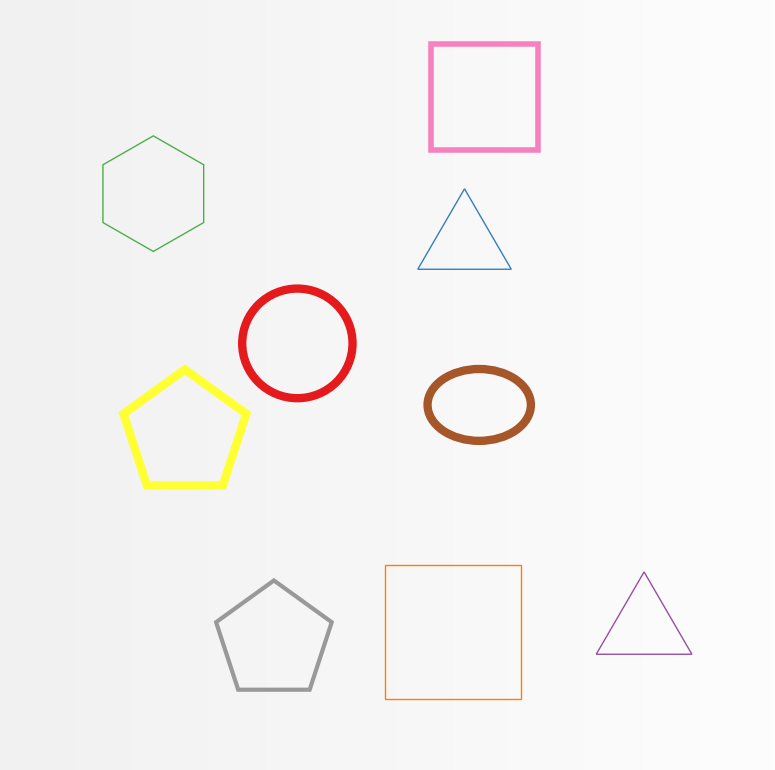[{"shape": "circle", "thickness": 3, "radius": 0.36, "center": [0.384, 0.554]}, {"shape": "triangle", "thickness": 0.5, "radius": 0.35, "center": [0.599, 0.685]}, {"shape": "hexagon", "thickness": 0.5, "radius": 0.38, "center": [0.198, 0.748]}, {"shape": "triangle", "thickness": 0.5, "radius": 0.36, "center": [0.831, 0.186]}, {"shape": "square", "thickness": 0.5, "radius": 0.44, "center": [0.585, 0.179]}, {"shape": "pentagon", "thickness": 3, "radius": 0.42, "center": [0.239, 0.437]}, {"shape": "oval", "thickness": 3, "radius": 0.33, "center": [0.618, 0.474]}, {"shape": "square", "thickness": 2, "radius": 0.35, "center": [0.625, 0.874]}, {"shape": "pentagon", "thickness": 1.5, "radius": 0.39, "center": [0.353, 0.168]}]